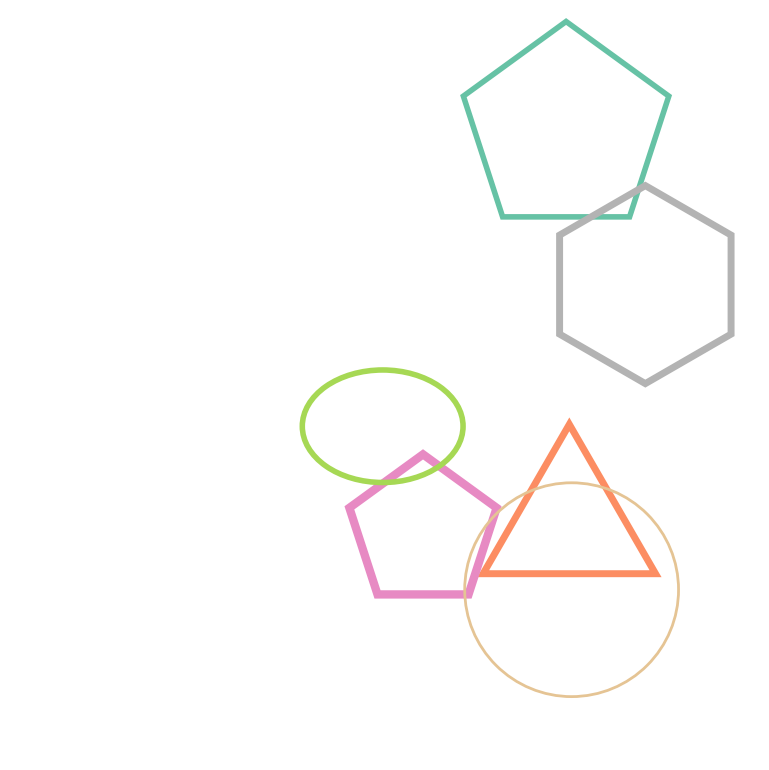[{"shape": "pentagon", "thickness": 2, "radius": 0.7, "center": [0.735, 0.832]}, {"shape": "triangle", "thickness": 2.5, "radius": 0.65, "center": [0.739, 0.32]}, {"shape": "pentagon", "thickness": 3, "radius": 0.5, "center": [0.549, 0.309]}, {"shape": "oval", "thickness": 2, "radius": 0.52, "center": [0.497, 0.446]}, {"shape": "circle", "thickness": 1, "radius": 0.69, "center": [0.742, 0.234]}, {"shape": "hexagon", "thickness": 2.5, "radius": 0.64, "center": [0.838, 0.63]}]